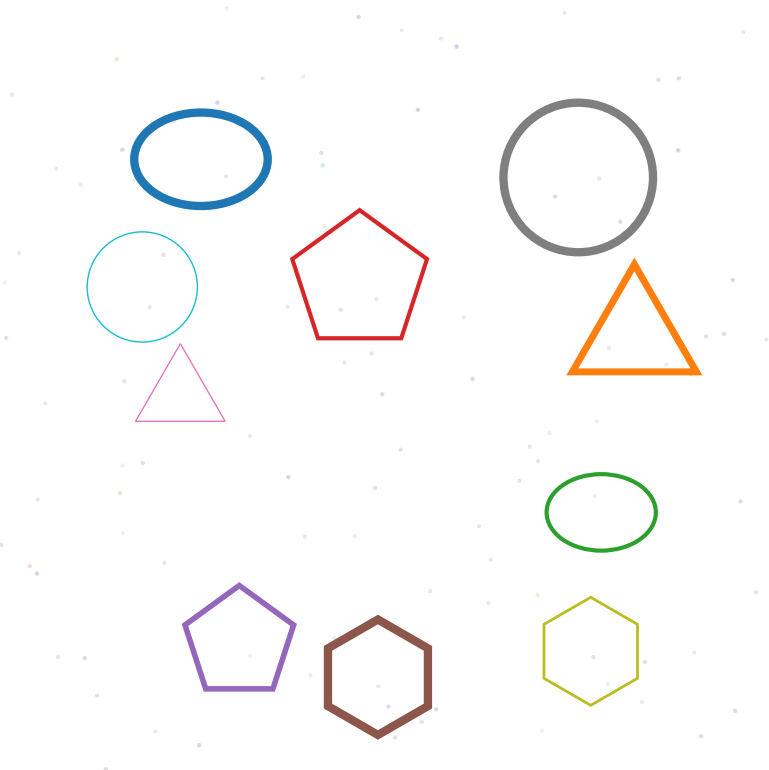[{"shape": "oval", "thickness": 3, "radius": 0.43, "center": [0.261, 0.793]}, {"shape": "triangle", "thickness": 2.5, "radius": 0.47, "center": [0.824, 0.564]}, {"shape": "oval", "thickness": 1.5, "radius": 0.35, "center": [0.781, 0.335]}, {"shape": "pentagon", "thickness": 1.5, "radius": 0.46, "center": [0.467, 0.635]}, {"shape": "pentagon", "thickness": 2, "radius": 0.37, "center": [0.311, 0.165]}, {"shape": "hexagon", "thickness": 3, "radius": 0.37, "center": [0.491, 0.12]}, {"shape": "triangle", "thickness": 0.5, "radius": 0.34, "center": [0.234, 0.486]}, {"shape": "circle", "thickness": 3, "radius": 0.49, "center": [0.751, 0.77]}, {"shape": "hexagon", "thickness": 1, "radius": 0.35, "center": [0.767, 0.154]}, {"shape": "circle", "thickness": 0.5, "radius": 0.36, "center": [0.185, 0.627]}]